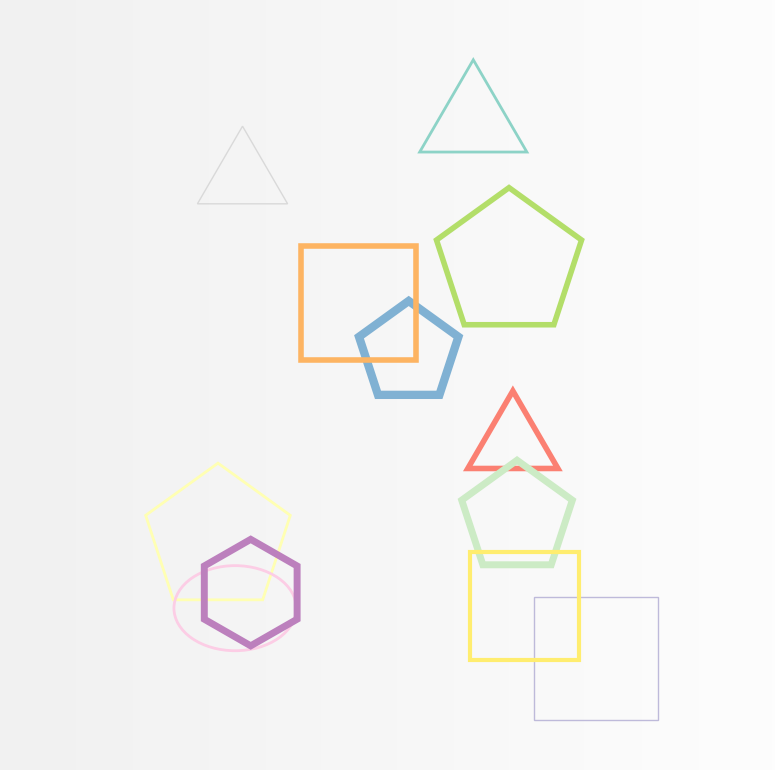[{"shape": "triangle", "thickness": 1, "radius": 0.4, "center": [0.611, 0.842]}, {"shape": "pentagon", "thickness": 1, "radius": 0.49, "center": [0.281, 0.3]}, {"shape": "square", "thickness": 0.5, "radius": 0.4, "center": [0.769, 0.145]}, {"shape": "triangle", "thickness": 2, "radius": 0.34, "center": [0.662, 0.425]}, {"shape": "pentagon", "thickness": 3, "radius": 0.34, "center": [0.527, 0.542]}, {"shape": "square", "thickness": 2, "radius": 0.37, "center": [0.463, 0.606]}, {"shape": "pentagon", "thickness": 2, "radius": 0.49, "center": [0.657, 0.658]}, {"shape": "oval", "thickness": 1, "radius": 0.39, "center": [0.303, 0.21]}, {"shape": "triangle", "thickness": 0.5, "radius": 0.34, "center": [0.313, 0.769]}, {"shape": "hexagon", "thickness": 2.5, "radius": 0.35, "center": [0.323, 0.23]}, {"shape": "pentagon", "thickness": 2.5, "radius": 0.38, "center": [0.667, 0.327]}, {"shape": "square", "thickness": 1.5, "radius": 0.35, "center": [0.676, 0.213]}]